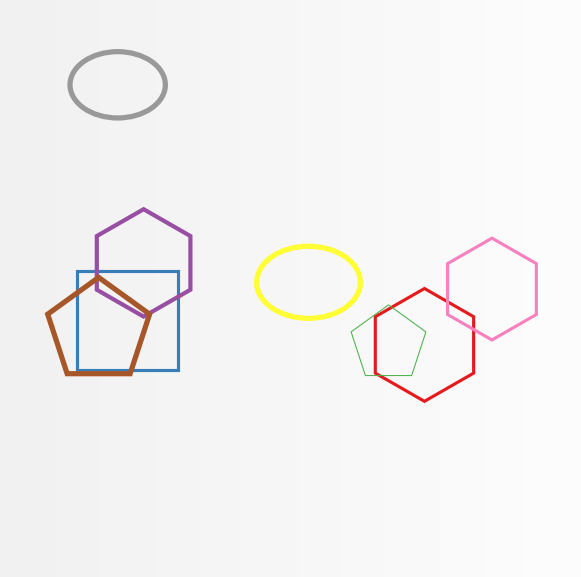[{"shape": "hexagon", "thickness": 1.5, "radius": 0.49, "center": [0.73, 0.402]}, {"shape": "square", "thickness": 1.5, "radius": 0.43, "center": [0.219, 0.444]}, {"shape": "pentagon", "thickness": 0.5, "radius": 0.34, "center": [0.668, 0.404]}, {"shape": "hexagon", "thickness": 2, "radius": 0.46, "center": [0.247, 0.544]}, {"shape": "oval", "thickness": 2.5, "radius": 0.45, "center": [0.531, 0.51]}, {"shape": "pentagon", "thickness": 2.5, "radius": 0.46, "center": [0.17, 0.427]}, {"shape": "hexagon", "thickness": 1.5, "radius": 0.44, "center": [0.846, 0.499]}, {"shape": "oval", "thickness": 2.5, "radius": 0.41, "center": [0.202, 0.852]}]